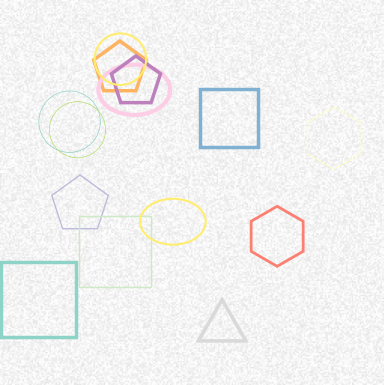[{"shape": "circle", "thickness": 0.5, "radius": 0.4, "center": [0.181, 0.684]}, {"shape": "square", "thickness": 2.5, "radius": 0.49, "center": [0.101, 0.223]}, {"shape": "hexagon", "thickness": 0.5, "radius": 0.4, "center": [0.868, 0.641]}, {"shape": "pentagon", "thickness": 1, "radius": 0.39, "center": [0.208, 0.468]}, {"shape": "hexagon", "thickness": 2, "radius": 0.39, "center": [0.72, 0.386]}, {"shape": "square", "thickness": 2.5, "radius": 0.37, "center": [0.594, 0.693]}, {"shape": "pentagon", "thickness": 2.5, "radius": 0.36, "center": [0.311, 0.822]}, {"shape": "circle", "thickness": 0.5, "radius": 0.36, "center": [0.201, 0.663]}, {"shape": "oval", "thickness": 3, "radius": 0.47, "center": [0.349, 0.767]}, {"shape": "triangle", "thickness": 2.5, "radius": 0.36, "center": [0.577, 0.15]}, {"shape": "pentagon", "thickness": 2.5, "radius": 0.34, "center": [0.353, 0.788]}, {"shape": "square", "thickness": 1, "radius": 0.47, "center": [0.299, 0.347]}, {"shape": "circle", "thickness": 1.5, "radius": 0.33, "center": [0.313, 0.846]}, {"shape": "oval", "thickness": 1.5, "radius": 0.43, "center": [0.449, 0.424]}]